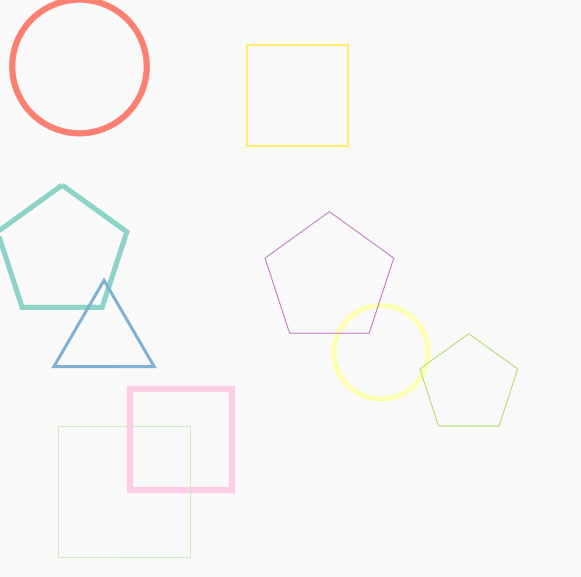[{"shape": "pentagon", "thickness": 2.5, "radius": 0.59, "center": [0.107, 0.562]}, {"shape": "circle", "thickness": 2.5, "radius": 0.4, "center": [0.655, 0.389]}, {"shape": "circle", "thickness": 3, "radius": 0.58, "center": [0.137, 0.884]}, {"shape": "triangle", "thickness": 1.5, "radius": 0.5, "center": [0.179, 0.414]}, {"shape": "pentagon", "thickness": 0.5, "radius": 0.44, "center": [0.807, 0.333]}, {"shape": "square", "thickness": 3, "radius": 0.44, "center": [0.312, 0.238]}, {"shape": "pentagon", "thickness": 0.5, "radius": 0.58, "center": [0.567, 0.516]}, {"shape": "square", "thickness": 0.5, "radius": 0.57, "center": [0.214, 0.148]}, {"shape": "square", "thickness": 1, "radius": 0.43, "center": [0.512, 0.834]}]